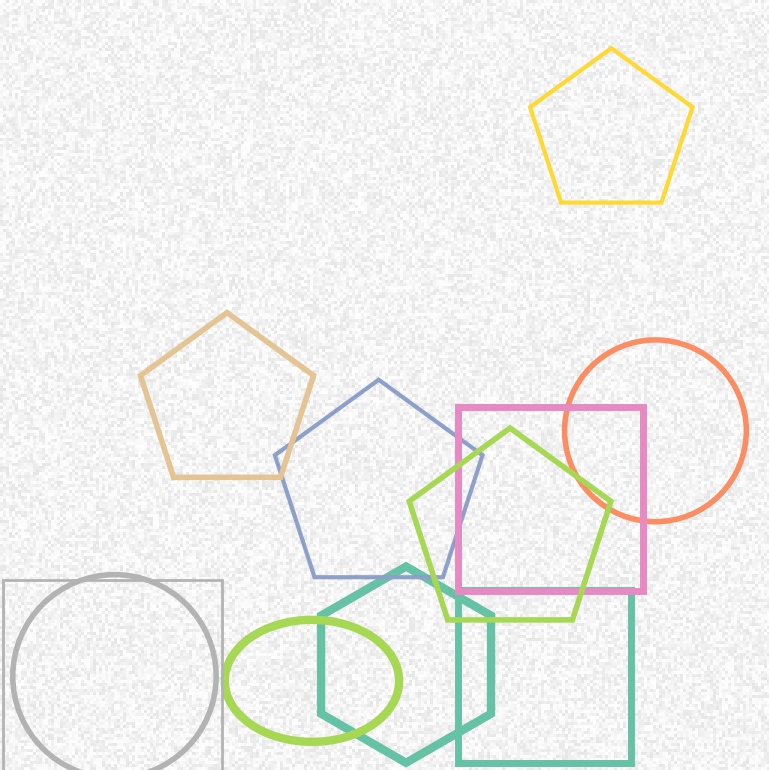[{"shape": "square", "thickness": 2.5, "radius": 0.56, "center": [0.707, 0.122]}, {"shape": "hexagon", "thickness": 3, "radius": 0.64, "center": [0.527, 0.137]}, {"shape": "circle", "thickness": 2, "radius": 0.59, "center": [0.851, 0.441]}, {"shape": "pentagon", "thickness": 1.5, "radius": 0.71, "center": [0.492, 0.365]}, {"shape": "square", "thickness": 2.5, "radius": 0.6, "center": [0.715, 0.352]}, {"shape": "oval", "thickness": 3, "radius": 0.57, "center": [0.405, 0.116]}, {"shape": "pentagon", "thickness": 2, "radius": 0.69, "center": [0.662, 0.306]}, {"shape": "pentagon", "thickness": 1.5, "radius": 0.55, "center": [0.794, 0.827]}, {"shape": "pentagon", "thickness": 2, "radius": 0.59, "center": [0.295, 0.476]}, {"shape": "square", "thickness": 1, "radius": 0.71, "center": [0.146, 0.105]}, {"shape": "circle", "thickness": 2, "radius": 0.66, "center": [0.149, 0.122]}]